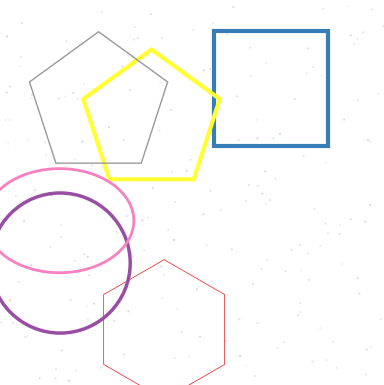[{"shape": "hexagon", "thickness": 0.5, "radius": 0.91, "center": [0.426, 0.144]}, {"shape": "square", "thickness": 3, "radius": 0.74, "center": [0.704, 0.77]}, {"shape": "circle", "thickness": 2.5, "radius": 0.91, "center": [0.156, 0.317]}, {"shape": "pentagon", "thickness": 3, "radius": 0.93, "center": [0.394, 0.685]}, {"shape": "oval", "thickness": 2, "radius": 0.97, "center": [0.154, 0.427]}, {"shape": "pentagon", "thickness": 1, "radius": 0.94, "center": [0.256, 0.729]}]